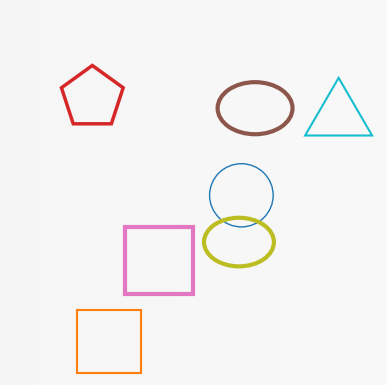[{"shape": "circle", "thickness": 1, "radius": 0.41, "center": [0.623, 0.493]}, {"shape": "square", "thickness": 1.5, "radius": 0.41, "center": [0.281, 0.113]}, {"shape": "pentagon", "thickness": 2.5, "radius": 0.42, "center": [0.238, 0.746]}, {"shape": "oval", "thickness": 3, "radius": 0.48, "center": [0.658, 0.719]}, {"shape": "square", "thickness": 3, "radius": 0.44, "center": [0.41, 0.324]}, {"shape": "oval", "thickness": 3, "radius": 0.45, "center": [0.617, 0.371]}, {"shape": "triangle", "thickness": 1.5, "radius": 0.5, "center": [0.874, 0.698]}]